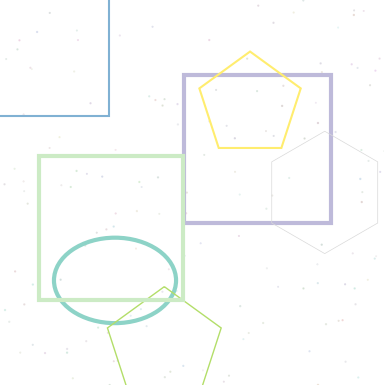[{"shape": "oval", "thickness": 3, "radius": 0.79, "center": [0.299, 0.272]}, {"shape": "square", "thickness": 3, "radius": 0.96, "center": [0.669, 0.613]}, {"shape": "square", "thickness": 1.5, "radius": 0.89, "center": [0.105, 0.877]}, {"shape": "pentagon", "thickness": 1, "radius": 0.78, "center": [0.427, 0.1]}, {"shape": "hexagon", "thickness": 0.5, "radius": 0.79, "center": [0.843, 0.5]}, {"shape": "square", "thickness": 3, "radius": 0.94, "center": [0.288, 0.408]}, {"shape": "pentagon", "thickness": 1.5, "radius": 0.69, "center": [0.649, 0.728]}]